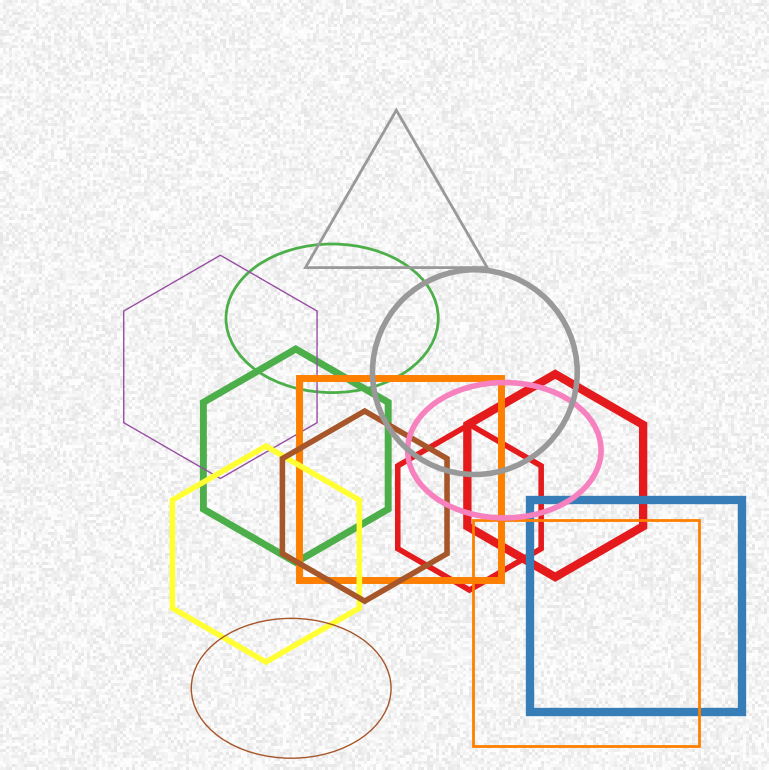[{"shape": "hexagon", "thickness": 2, "radius": 0.54, "center": [0.61, 0.341]}, {"shape": "hexagon", "thickness": 3, "radius": 0.66, "center": [0.721, 0.382]}, {"shape": "square", "thickness": 3, "radius": 0.69, "center": [0.826, 0.213]}, {"shape": "hexagon", "thickness": 2.5, "radius": 0.69, "center": [0.384, 0.408]}, {"shape": "oval", "thickness": 1, "radius": 0.69, "center": [0.431, 0.587]}, {"shape": "hexagon", "thickness": 0.5, "radius": 0.72, "center": [0.286, 0.524]}, {"shape": "square", "thickness": 1, "radius": 0.73, "center": [0.761, 0.178]}, {"shape": "square", "thickness": 2.5, "radius": 0.66, "center": [0.519, 0.377]}, {"shape": "hexagon", "thickness": 2, "radius": 0.7, "center": [0.345, 0.28]}, {"shape": "oval", "thickness": 0.5, "radius": 0.65, "center": [0.378, 0.106]}, {"shape": "hexagon", "thickness": 2, "radius": 0.62, "center": [0.474, 0.343]}, {"shape": "oval", "thickness": 2, "radius": 0.63, "center": [0.655, 0.415]}, {"shape": "circle", "thickness": 2, "radius": 0.66, "center": [0.617, 0.517]}, {"shape": "triangle", "thickness": 1, "radius": 0.68, "center": [0.515, 0.721]}]